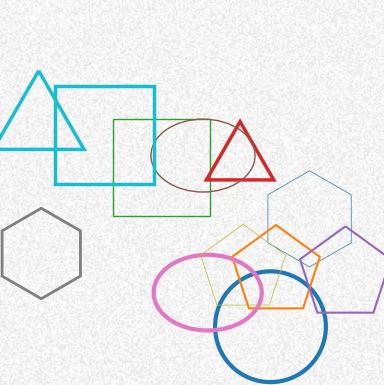[{"shape": "hexagon", "thickness": 0.5, "radius": 0.62, "center": [0.804, 0.432]}, {"shape": "circle", "thickness": 3, "radius": 0.72, "center": [0.703, 0.151]}, {"shape": "pentagon", "thickness": 1.5, "radius": 0.6, "center": [0.717, 0.296]}, {"shape": "square", "thickness": 1, "radius": 0.63, "center": [0.419, 0.564]}, {"shape": "triangle", "thickness": 2.5, "radius": 0.5, "center": [0.624, 0.583]}, {"shape": "pentagon", "thickness": 1.5, "radius": 0.62, "center": [0.897, 0.288]}, {"shape": "oval", "thickness": 1, "radius": 0.68, "center": [0.527, 0.596]}, {"shape": "oval", "thickness": 3, "radius": 0.7, "center": [0.539, 0.24]}, {"shape": "hexagon", "thickness": 2, "radius": 0.59, "center": [0.107, 0.342]}, {"shape": "pentagon", "thickness": 0.5, "radius": 0.58, "center": [0.632, 0.301]}, {"shape": "triangle", "thickness": 2.5, "radius": 0.68, "center": [0.1, 0.68]}, {"shape": "square", "thickness": 2.5, "radius": 0.64, "center": [0.272, 0.649]}]